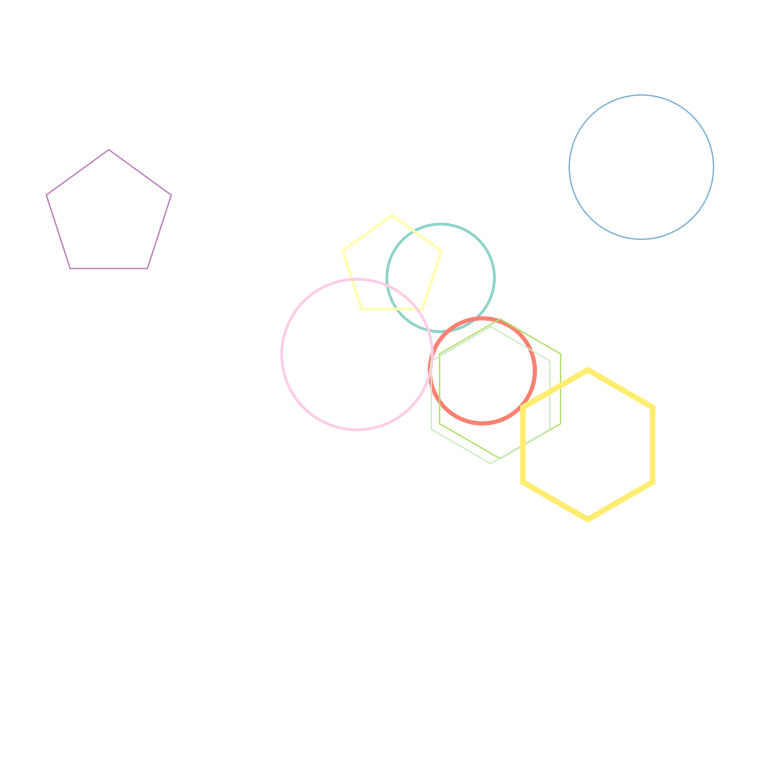[{"shape": "circle", "thickness": 1, "radius": 0.35, "center": [0.572, 0.639]}, {"shape": "pentagon", "thickness": 1, "radius": 0.34, "center": [0.509, 0.653]}, {"shape": "circle", "thickness": 1.5, "radius": 0.34, "center": [0.626, 0.518]}, {"shape": "circle", "thickness": 0.5, "radius": 0.47, "center": [0.833, 0.783]}, {"shape": "hexagon", "thickness": 0.5, "radius": 0.45, "center": [0.649, 0.495]}, {"shape": "circle", "thickness": 1, "radius": 0.49, "center": [0.464, 0.54]}, {"shape": "pentagon", "thickness": 0.5, "radius": 0.43, "center": [0.141, 0.72]}, {"shape": "hexagon", "thickness": 0.5, "radius": 0.44, "center": [0.637, 0.487]}, {"shape": "hexagon", "thickness": 2, "radius": 0.49, "center": [0.763, 0.422]}]